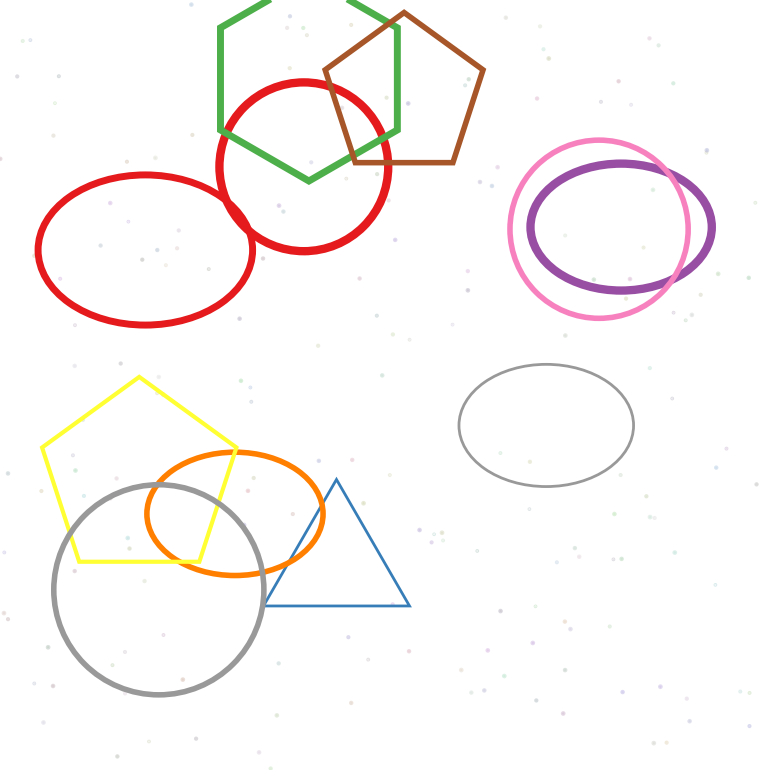[{"shape": "circle", "thickness": 3, "radius": 0.55, "center": [0.395, 0.783]}, {"shape": "oval", "thickness": 2.5, "radius": 0.7, "center": [0.189, 0.675]}, {"shape": "triangle", "thickness": 1, "radius": 0.55, "center": [0.437, 0.268]}, {"shape": "hexagon", "thickness": 2.5, "radius": 0.66, "center": [0.401, 0.898]}, {"shape": "oval", "thickness": 3, "radius": 0.59, "center": [0.807, 0.705]}, {"shape": "oval", "thickness": 2, "radius": 0.57, "center": [0.305, 0.333]}, {"shape": "pentagon", "thickness": 1.5, "radius": 0.66, "center": [0.181, 0.378]}, {"shape": "pentagon", "thickness": 2, "radius": 0.54, "center": [0.525, 0.876]}, {"shape": "circle", "thickness": 2, "radius": 0.58, "center": [0.778, 0.702]}, {"shape": "oval", "thickness": 1, "radius": 0.57, "center": [0.709, 0.447]}, {"shape": "circle", "thickness": 2, "radius": 0.68, "center": [0.206, 0.234]}]